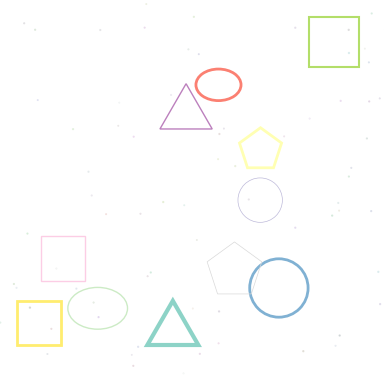[{"shape": "triangle", "thickness": 3, "radius": 0.38, "center": [0.449, 0.142]}, {"shape": "pentagon", "thickness": 2, "radius": 0.29, "center": [0.677, 0.611]}, {"shape": "circle", "thickness": 0.5, "radius": 0.29, "center": [0.676, 0.48]}, {"shape": "oval", "thickness": 2, "radius": 0.29, "center": [0.567, 0.78]}, {"shape": "circle", "thickness": 2, "radius": 0.38, "center": [0.724, 0.252]}, {"shape": "square", "thickness": 1.5, "radius": 0.32, "center": [0.867, 0.891]}, {"shape": "square", "thickness": 1, "radius": 0.29, "center": [0.163, 0.328]}, {"shape": "pentagon", "thickness": 0.5, "radius": 0.37, "center": [0.609, 0.297]}, {"shape": "triangle", "thickness": 1, "radius": 0.39, "center": [0.483, 0.704]}, {"shape": "oval", "thickness": 1, "radius": 0.39, "center": [0.254, 0.199]}, {"shape": "square", "thickness": 2, "radius": 0.29, "center": [0.102, 0.16]}]